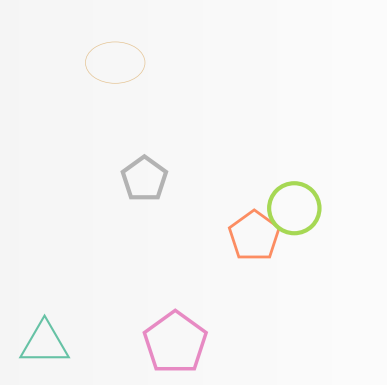[{"shape": "triangle", "thickness": 1.5, "radius": 0.36, "center": [0.115, 0.108]}, {"shape": "pentagon", "thickness": 2, "radius": 0.34, "center": [0.656, 0.387]}, {"shape": "pentagon", "thickness": 2.5, "radius": 0.42, "center": [0.452, 0.11]}, {"shape": "circle", "thickness": 3, "radius": 0.32, "center": [0.76, 0.459]}, {"shape": "oval", "thickness": 0.5, "radius": 0.38, "center": [0.297, 0.837]}, {"shape": "pentagon", "thickness": 3, "radius": 0.29, "center": [0.373, 0.535]}]